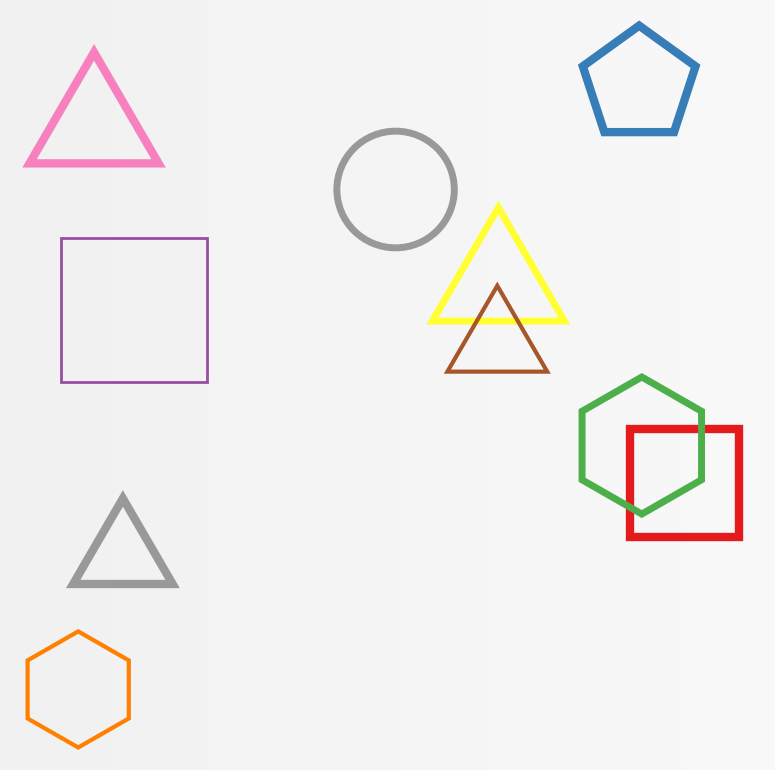[{"shape": "square", "thickness": 3, "radius": 0.35, "center": [0.883, 0.373]}, {"shape": "pentagon", "thickness": 3, "radius": 0.38, "center": [0.825, 0.89]}, {"shape": "hexagon", "thickness": 2.5, "radius": 0.45, "center": [0.828, 0.421]}, {"shape": "square", "thickness": 1, "radius": 0.47, "center": [0.173, 0.597]}, {"shape": "hexagon", "thickness": 1.5, "radius": 0.38, "center": [0.101, 0.105]}, {"shape": "triangle", "thickness": 2.5, "radius": 0.49, "center": [0.643, 0.632]}, {"shape": "triangle", "thickness": 1.5, "radius": 0.37, "center": [0.642, 0.555]}, {"shape": "triangle", "thickness": 3, "radius": 0.48, "center": [0.121, 0.836]}, {"shape": "triangle", "thickness": 3, "radius": 0.37, "center": [0.159, 0.279]}, {"shape": "circle", "thickness": 2.5, "radius": 0.38, "center": [0.51, 0.754]}]